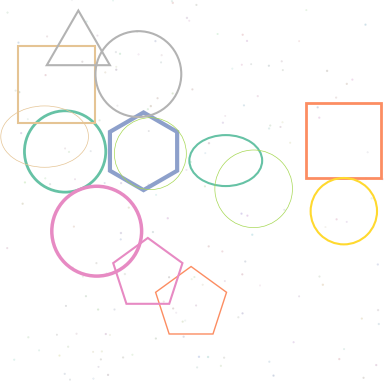[{"shape": "oval", "thickness": 1.5, "radius": 0.47, "center": [0.586, 0.583]}, {"shape": "circle", "thickness": 2, "radius": 0.53, "center": [0.169, 0.607]}, {"shape": "square", "thickness": 2, "radius": 0.49, "center": [0.892, 0.636]}, {"shape": "pentagon", "thickness": 1, "radius": 0.48, "center": [0.496, 0.211]}, {"shape": "hexagon", "thickness": 3, "radius": 0.5, "center": [0.373, 0.607]}, {"shape": "circle", "thickness": 2.5, "radius": 0.58, "center": [0.251, 0.4]}, {"shape": "pentagon", "thickness": 1.5, "radius": 0.47, "center": [0.384, 0.287]}, {"shape": "circle", "thickness": 0.5, "radius": 0.47, "center": [0.391, 0.601]}, {"shape": "circle", "thickness": 0.5, "radius": 0.5, "center": [0.659, 0.51]}, {"shape": "circle", "thickness": 1.5, "radius": 0.43, "center": [0.893, 0.451]}, {"shape": "oval", "thickness": 0.5, "radius": 0.57, "center": [0.116, 0.645]}, {"shape": "square", "thickness": 1.5, "radius": 0.5, "center": [0.146, 0.779]}, {"shape": "circle", "thickness": 1.5, "radius": 0.56, "center": [0.359, 0.808]}, {"shape": "triangle", "thickness": 1.5, "radius": 0.47, "center": [0.203, 0.878]}]